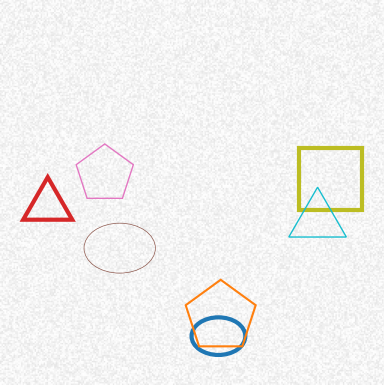[{"shape": "oval", "thickness": 3, "radius": 0.35, "center": [0.567, 0.127]}, {"shape": "pentagon", "thickness": 1.5, "radius": 0.48, "center": [0.573, 0.178]}, {"shape": "triangle", "thickness": 3, "radius": 0.37, "center": [0.124, 0.466]}, {"shape": "oval", "thickness": 0.5, "radius": 0.46, "center": [0.311, 0.355]}, {"shape": "pentagon", "thickness": 1, "radius": 0.39, "center": [0.272, 0.548]}, {"shape": "square", "thickness": 3, "radius": 0.41, "center": [0.858, 0.535]}, {"shape": "triangle", "thickness": 1, "radius": 0.43, "center": [0.825, 0.427]}]